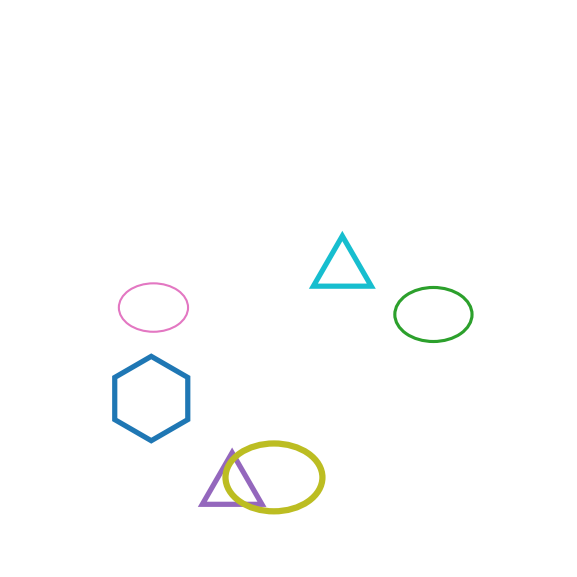[{"shape": "hexagon", "thickness": 2.5, "radius": 0.37, "center": [0.262, 0.309]}, {"shape": "oval", "thickness": 1.5, "radius": 0.33, "center": [0.751, 0.455]}, {"shape": "triangle", "thickness": 2.5, "radius": 0.3, "center": [0.402, 0.156]}, {"shape": "oval", "thickness": 1, "radius": 0.3, "center": [0.266, 0.467]}, {"shape": "oval", "thickness": 3, "radius": 0.42, "center": [0.474, 0.172]}, {"shape": "triangle", "thickness": 2.5, "radius": 0.29, "center": [0.593, 0.533]}]